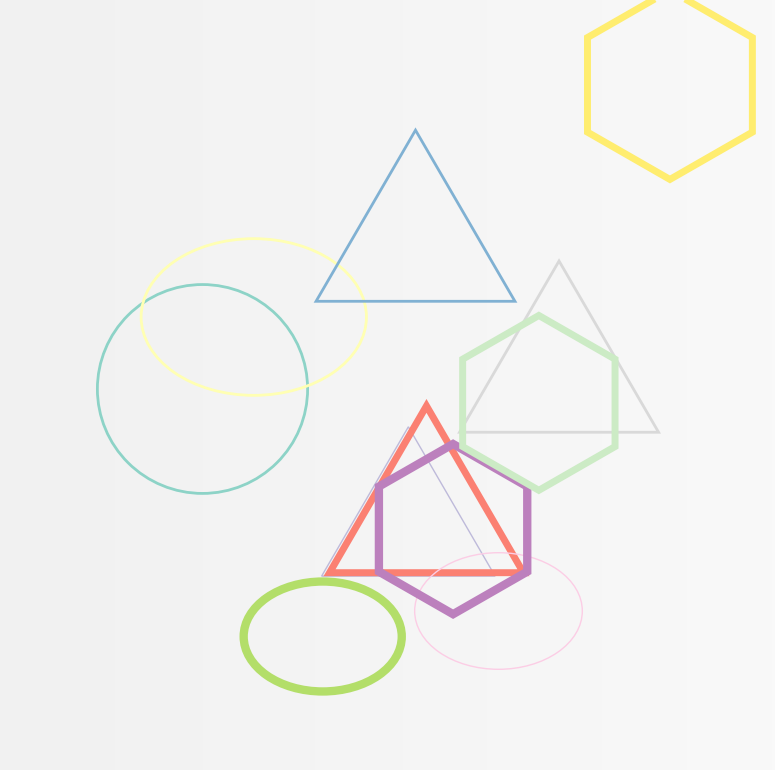[{"shape": "circle", "thickness": 1, "radius": 0.68, "center": [0.261, 0.495]}, {"shape": "oval", "thickness": 1, "radius": 0.73, "center": [0.327, 0.588]}, {"shape": "triangle", "thickness": 0.5, "radius": 0.65, "center": [0.527, 0.316]}, {"shape": "triangle", "thickness": 2.5, "radius": 0.72, "center": [0.55, 0.328]}, {"shape": "triangle", "thickness": 1, "radius": 0.74, "center": [0.536, 0.683]}, {"shape": "oval", "thickness": 3, "radius": 0.51, "center": [0.416, 0.173]}, {"shape": "oval", "thickness": 0.5, "radius": 0.54, "center": [0.643, 0.206]}, {"shape": "triangle", "thickness": 1, "radius": 0.74, "center": [0.721, 0.513]}, {"shape": "hexagon", "thickness": 3, "radius": 0.55, "center": [0.585, 0.313]}, {"shape": "hexagon", "thickness": 2.5, "radius": 0.57, "center": [0.695, 0.477]}, {"shape": "hexagon", "thickness": 2.5, "radius": 0.61, "center": [0.864, 0.89]}]